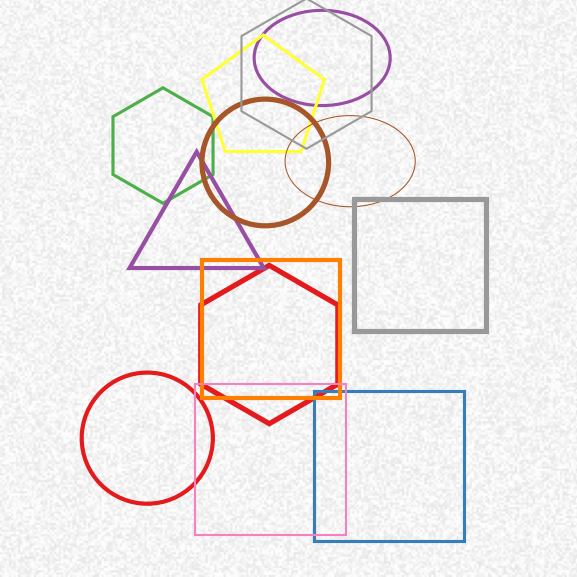[{"shape": "circle", "thickness": 2, "radius": 0.57, "center": [0.255, 0.24]}, {"shape": "hexagon", "thickness": 2.5, "radius": 0.69, "center": [0.466, 0.403]}, {"shape": "square", "thickness": 1.5, "radius": 0.65, "center": [0.673, 0.192]}, {"shape": "hexagon", "thickness": 1.5, "radius": 0.5, "center": [0.282, 0.747]}, {"shape": "oval", "thickness": 1.5, "radius": 0.59, "center": [0.558, 0.899]}, {"shape": "triangle", "thickness": 2, "radius": 0.67, "center": [0.341, 0.602]}, {"shape": "square", "thickness": 2, "radius": 0.6, "center": [0.469, 0.43]}, {"shape": "pentagon", "thickness": 1.5, "radius": 0.56, "center": [0.456, 0.827]}, {"shape": "circle", "thickness": 2.5, "radius": 0.55, "center": [0.459, 0.718]}, {"shape": "oval", "thickness": 0.5, "radius": 0.56, "center": [0.606, 0.72]}, {"shape": "square", "thickness": 1, "radius": 0.66, "center": [0.469, 0.204]}, {"shape": "hexagon", "thickness": 1, "radius": 0.65, "center": [0.531, 0.872]}, {"shape": "square", "thickness": 2.5, "radius": 0.57, "center": [0.727, 0.54]}]